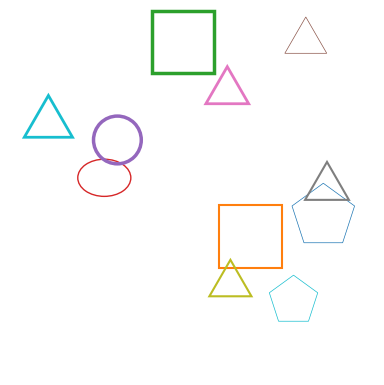[{"shape": "pentagon", "thickness": 0.5, "radius": 0.43, "center": [0.84, 0.439]}, {"shape": "square", "thickness": 1.5, "radius": 0.41, "center": [0.651, 0.387]}, {"shape": "square", "thickness": 2.5, "radius": 0.4, "center": [0.475, 0.89]}, {"shape": "oval", "thickness": 1, "radius": 0.34, "center": [0.271, 0.538]}, {"shape": "circle", "thickness": 2.5, "radius": 0.31, "center": [0.305, 0.636]}, {"shape": "triangle", "thickness": 0.5, "radius": 0.31, "center": [0.794, 0.893]}, {"shape": "triangle", "thickness": 2, "radius": 0.32, "center": [0.59, 0.763]}, {"shape": "triangle", "thickness": 1.5, "radius": 0.33, "center": [0.849, 0.514]}, {"shape": "triangle", "thickness": 1.5, "radius": 0.32, "center": [0.598, 0.262]}, {"shape": "pentagon", "thickness": 0.5, "radius": 0.33, "center": [0.762, 0.219]}, {"shape": "triangle", "thickness": 2, "radius": 0.36, "center": [0.126, 0.68]}]